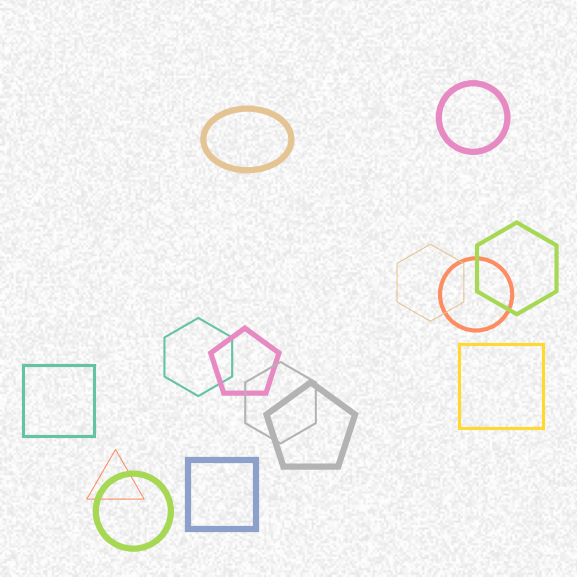[{"shape": "hexagon", "thickness": 1, "radius": 0.34, "center": [0.343, 0.381]}, {"shape": "square", "thickness": 1.5, "radius": 0.31, "center": [0.101, 0.306]}, {"shape": "circle", "thickness": 2, "radius": 0.31, "center": [0.824, 0.489]}, {"shape": "triangle", "thickness": 0.5, "radius": 0.29, "center": [0.2, 0.164]}, {"shape": "square", "thickness": 3, "radius": 0.3, "center": [0.384, 0.143]}, {"shape": "circle", "thickness": 3, "radius": 0.3, "center": [0.819, 0.796]}, {"shape": "pentagon", "thickness": 2.5, "radius": 0.31, "center": [0.424, 0.369]}, {"shape": "circle", "thickness": 3, "radius": 0.33, "center": [0.231, 0.114]}, {"shape": "hexagon", "thickness": 2, "radius": 0.4, "center": [0.895, 0.534]}, {"shape": "square", "thickness": 1.5, "radius": 0.36, "center": [0.868, 0.331]}, {"shape": "hexagon", "thickness": 0.5, "radius": 0.33, "center": [0.745, 0.51]}, {"shape": "oval", "thickness": 3, "radius": 0.38, "center": [0.428, 0.758]}, {"shape": "pentagon", "thickness": 3, "radius": 0.4, "center": [0.538, 0.256]}, {"shape": "hexagon", "thickness": 1, "radius": 0.35, "center": [0.486, 0.302]}]